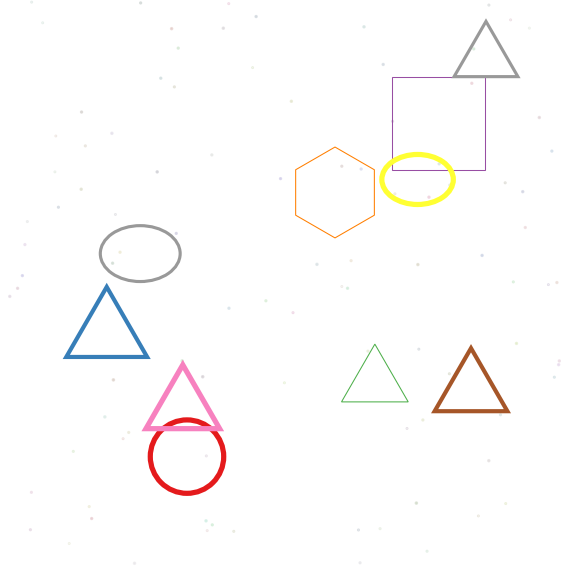[{"shape": "circle", "thickness": 2.5, "radius": 0.32, "center": [0.324, 0.208]}, {"shape": "triangle", "thickness": 2, "radius": 0.4, "center": [0.185, 0.421]}, {"shape": "triangle", "thickness": 0.5, "radius": 0.33, "center": [0.649, 0.337]}, {"shape": "square", "thickness": 0.5, "radius": 0.4, "center": [0.759, 0.785]}, {"shape": "hexagon", "thickness": 0.5, "radius": 0.39, "center": [0.58, 0.666]}, {"shape": "oval", "thickness": 2.5, "radius": 0.31, "center": [0.723, 0.688]}, {"shape": "triangle", "thickness": 2, "radius": 0.36, "center": [0.816, 0.323]}, {"shape": "triangle", "thickness": 2.5, "radius": 0.37, "center": [0.317, 0.294]}, {"shape": "triangle", "thickness": 1.5, "radius": 0.32, "center": [0.842, 0.898]}, {"shape": "oval", "thickness": 1.5, "radius": 0.35, "center": [0.243, 0.56]}]